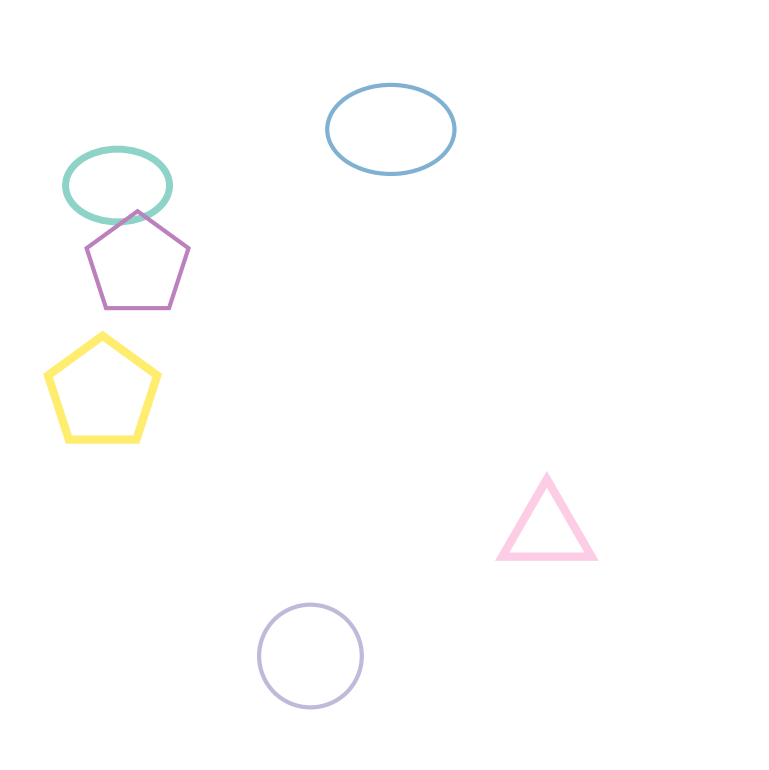[{"shape": "oval", "thickness": 2.5, "radius": 0.34, "center": [0.153, 0.759]}, {"shape": "circle", "thickness": 1.5, "radius": 0.33, "center": [0.403, 0.148]}, {"shape": "oval", "thickness": 1.5, "radius": 0.41, "center": [0.508, 0.832]}, {"shape": "triangle", "thickness": 3, "radius": 0.34, "center": [0.71, 0.311]}, {"shape": "pentagon", "thickness": 1.5, "radius": 0.35, "center": [0.179, 0.656]}, {"shape": "pentagon", "thickness": 3, "radius": 0.37, "center": [0.133, 0.489]}]